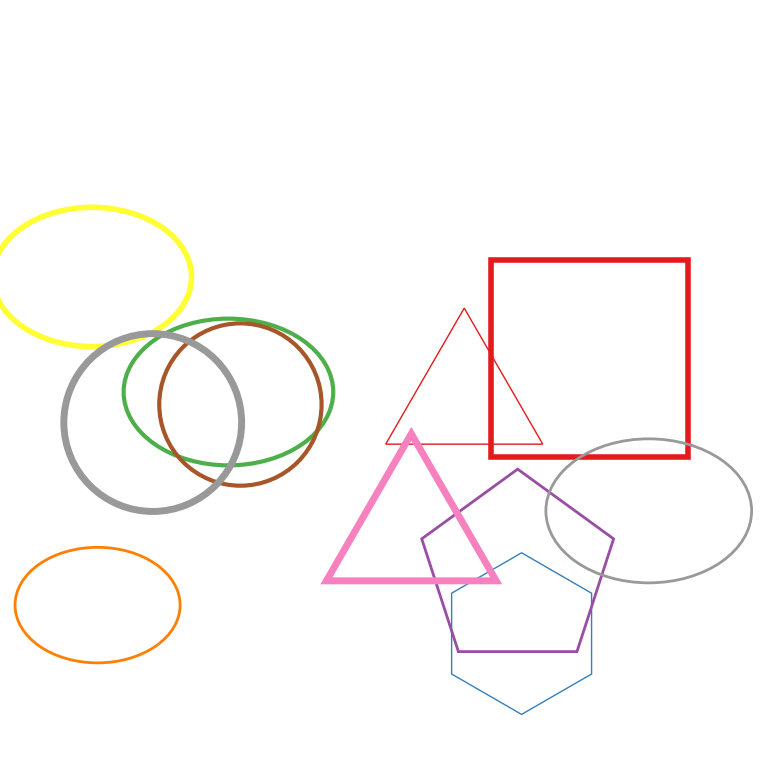[{"shape": "square", "thickness": 2, "radius": 0.64, "center": [0.766, 0.535]}, {"shape": "triangle", "thickness": 0.5, "radius": 0.59, "center": [0.603, 0.482]}, {"shape": "hexagon", "thickness": 0.5, "radius": 0.52, "center": [0.677, 0.177]}, {"shape": "oval", "thickness": 1.5, "radius": 0.68, "center": [0.297, 0.491]}, {"shape": "pentagon", "thickness": 1, "radius": 0.66, "center": [0.672, 0.26]}, {"shape": "oval", "thickness": 1, "radius": 0.54, "center": [0.127, 0.214]}, {"shape": "oval", "thickness": 2, "radius": 0.65, "center": [0.12, 0.64]}, {"shape": "circle", "thickness": 1.5, "radius": 0.53, "center": [0.312, 0.475]}, {"shape": "triangle", "thickness": 2.5, "radius": 0.64, "center": [0.534, 0.309]}, {"shape": "oval", "thickness": 1, "radius": 0.67, "center": [0.843, 0.337]}, {"shape": "circle", "thickness": 2.5, "radius": 0.58, "center": [0.198, 0.451]}]